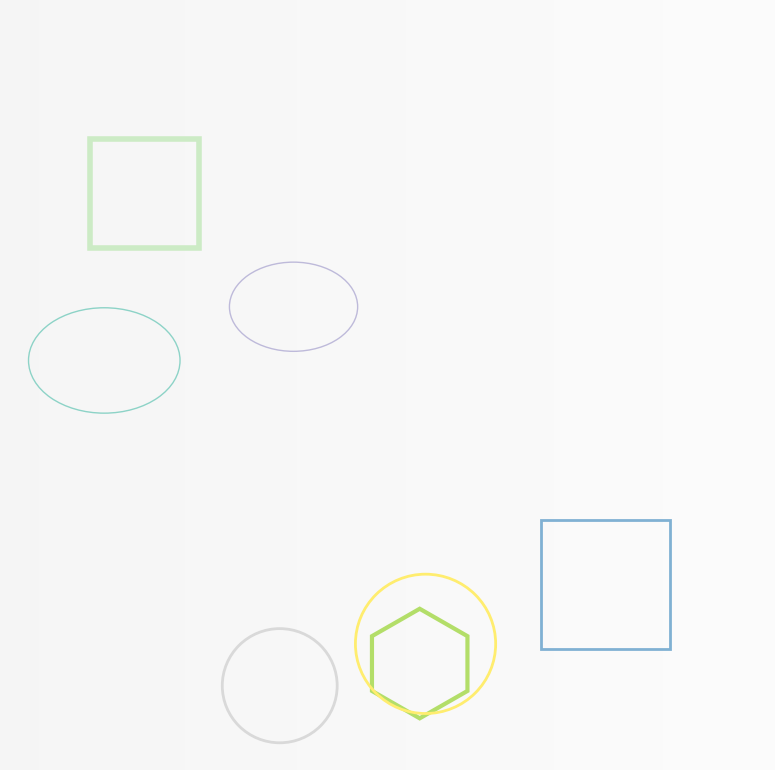[{"shape": "oval", "thickness": 0.5, "radius": 0.49, "center": [0.135, 0.532]}, {"shape": "oval", "thickness": 0.5, "radius": 0.41, "center": [0.379, 0.602]}, {"shape": "square", "thickness": 1, "radius": 0.42, "center": [0.781, 0.241]}, {"shape": "hexagon", "thickness": 1.5, "radius": 0.36, "center": [0.542, 0.138]}, {"shape": "circle", "thickness": 1, "radius": 0.37, "center": [0.361, 0.109]}, {"shape": "square", "thickness": 2, "radius": 0.35, "center": [0.186, 0.749]}, {"shape": "circle", "thickness": 1, "radius": 0.45, "center": [0.549, 0.164]}]